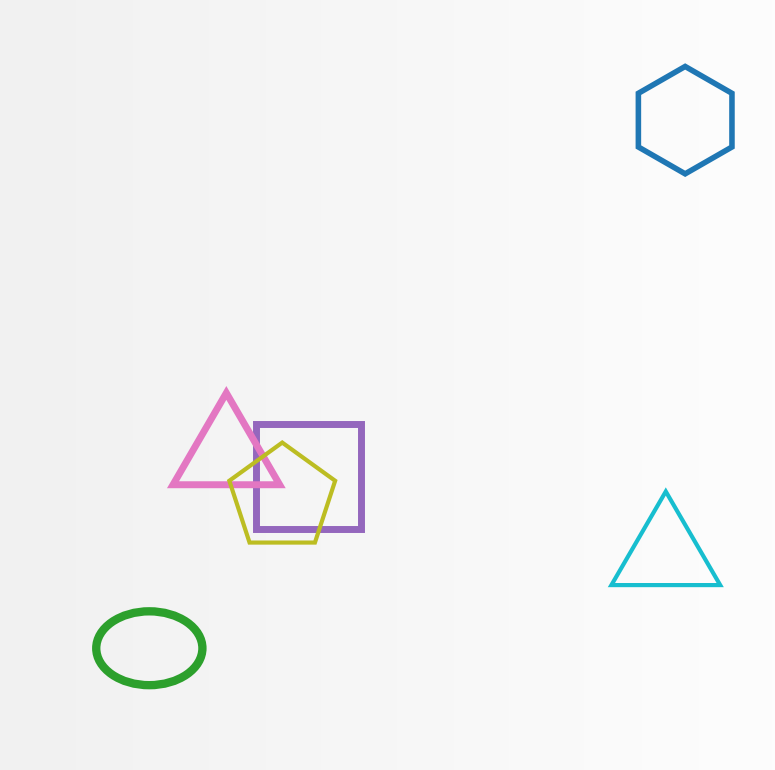[{"shape": "hexagon", "thickness": 2, "radius": 0.35, "center": [0.884, 0.844]}, {"shape": "oval", "thickness": 3, "radius": 0.34, "center": [0.193, 0.158]}, {"shape": "square", "thickness": 2.5, "radius": 0.34, "center": [0.398, 0.381]}, {"shape": "triangle", "thickness": 2.5, "radius": 0.4, "center": [0.292, 0.41]}, {"shape": "pentagon", "thickness": 1.5, "radius": 0.36, "center": [0.364, 0.353]}, {"shape": "triangle", "thickness": 1.5, "radius": 0.41, "center": [0.859, 0.281]}]